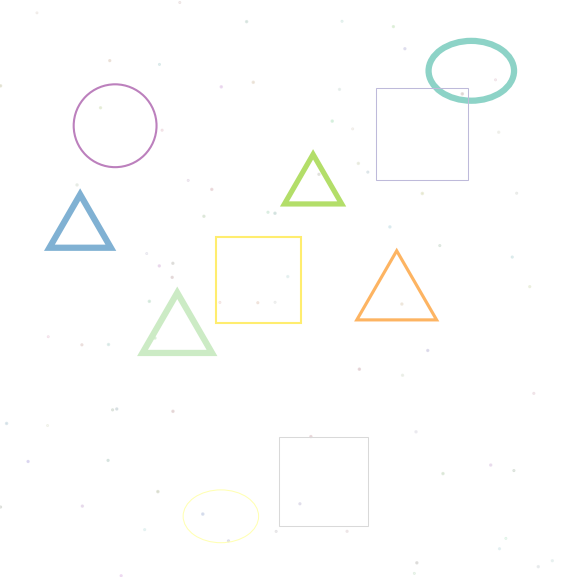[{"shape": "oval", "thickness": 3, "radius": 0.37, "center": [0.816, 0.877]}, {"shape": "oval", "thickness": 0.5, "radius": 0.33, "center": [0.382, 0.105]}, {"shape": "square", "thickness": 0.5, "radius": 0.4, "center": [0.73, 0.767]}, {"shape": "triangle", "thickness": 3, "radius": 0.31, "center": [0.139, 0.601]}, {"shape": "triangle", "thickness": 1.5, "radius": 0.4, "center": [0.687, 0.485]}, {"shape": "triangle", "thickness": 2.5, "radius": 0.29, "center": [0.542, 0.675]}, {"shape": "square", "thickness": 0.5, "radius": 0.38, "center": [0.56, 0.165]}, {"shape": "circle", "thickness": 1, "radius": 0.36, "center": [0.199, 0.781]}, {"shape": "triangle", "thickness": 3, "radius": 0.35, "center": [0.307, 0.423]}, {"shape": "square", "thickness": 1, "radius": 0.37, "center": [0.448, 0.514]}]